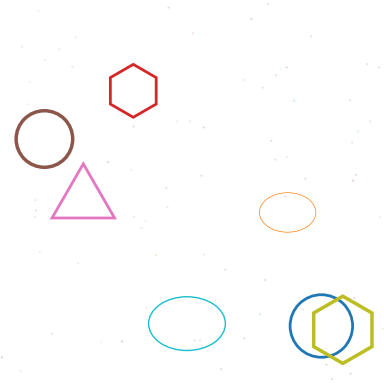[{"shape": "circle", "thickness": 2, "radius": 0.41, "center": [0.835, 0.153]}, {"shape": "oval", "thickness": 0.5, "radius": 0.37, "center": [0.747, 0.448]}, {"shape": "hexagon", "thickness": 2, "radius": 0.34, "center": [0.346, 0.764]}, {"shape": "circle", "thickness": 2.5, "radius": 0.37, "center": [0.115, 0.639]}, {"shape": "triangle", "thickness": 2, "radius": 0.47, "center": [0.216, 0.481]}, {"shape": "hexagon", "thickness": 2.5, "radius": 0.44, "center": [0.89, 0.143]}, {"shape": "oval", "thickness": 1, "radius": 0.5, "center": [0.486, 0.159]}]